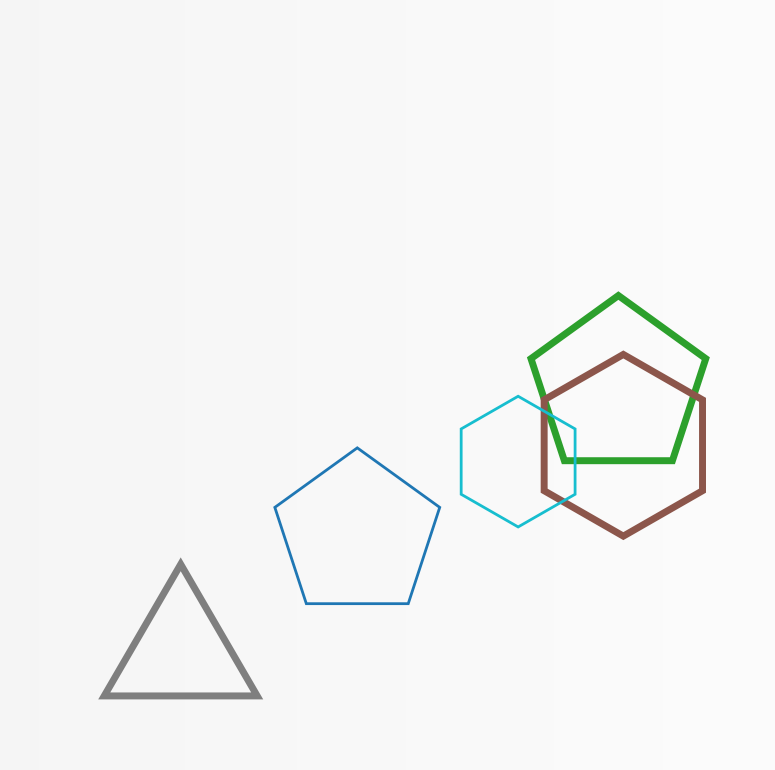[{"shape": "pentagon", "thickness": 1, "radius": 0.56, "center": [0.461, 0.306]}, {"shape": "pentagon", "thickness": 2.5, "radius": 0.59, "center": [0.798, 0.498]}, {"shape": "hexagon", "thickness": 2.5, "radius": 0.59, "center": [0.804, 0.422]}, {"shape": "triangle", "thickness": 2.5, "radius": 0.57, "center": [0.233, 0.153]}, {"shape": "hexagon", "thickness": 1, "radius": 0.42, "center": [0.669, 0.401]}]